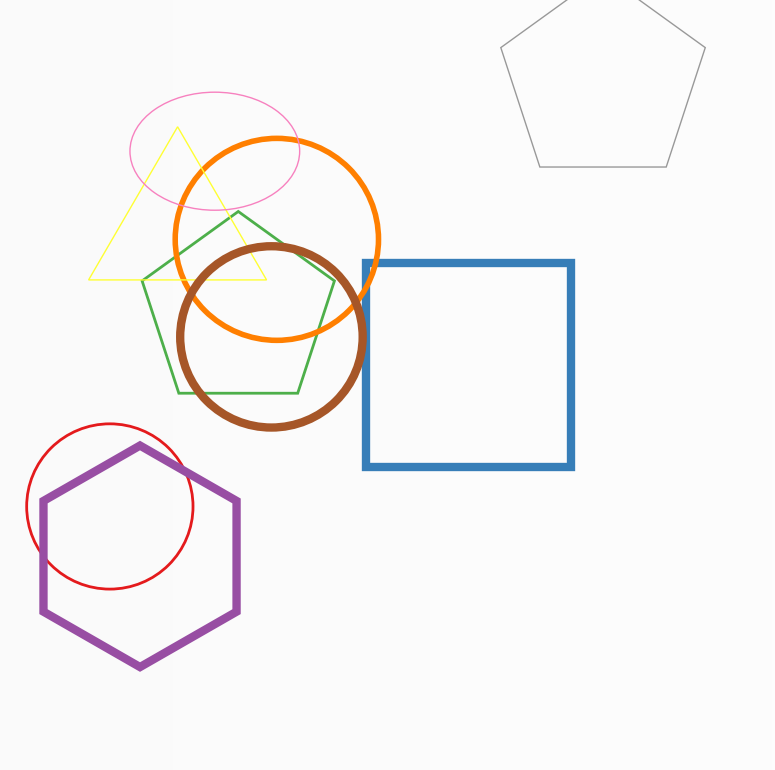[{"shape": "circle", "thickness": 1, "radius": 0.54, "center": [0.142, 0.342]}, {"shape": "square", "thickness": 3, "radius": 0.66, "center": [0.604, 0.526]}, {"shape": "pentagon", "thickness": 1, "radius": 0.65, "center": [0.307, 0.595]}, {"shape": "hexagon", "thickness": 3, "radius": 0.72, "center": [0.181, 0.278]}, {"shape": "circle", "thickness": 2, "radius": 0.66, "center": [0.357, 0.689]}, {"shape": "triangle", "thickness": 0.5, "radius": 0.66, "center": [0.229, 0.703]}, {"shape": "circle", "thickness": 3, "radius": 0.59, "center": [0.35, 0.562]}, {"shape": "oval", "thickness": 0.5, "radius": 0.55, "center": [0.277, 0.804]}, {"shape": "pentagon", "thickness": 0.5, "radius": 0.69, "center": [0.778, 0.895]}]